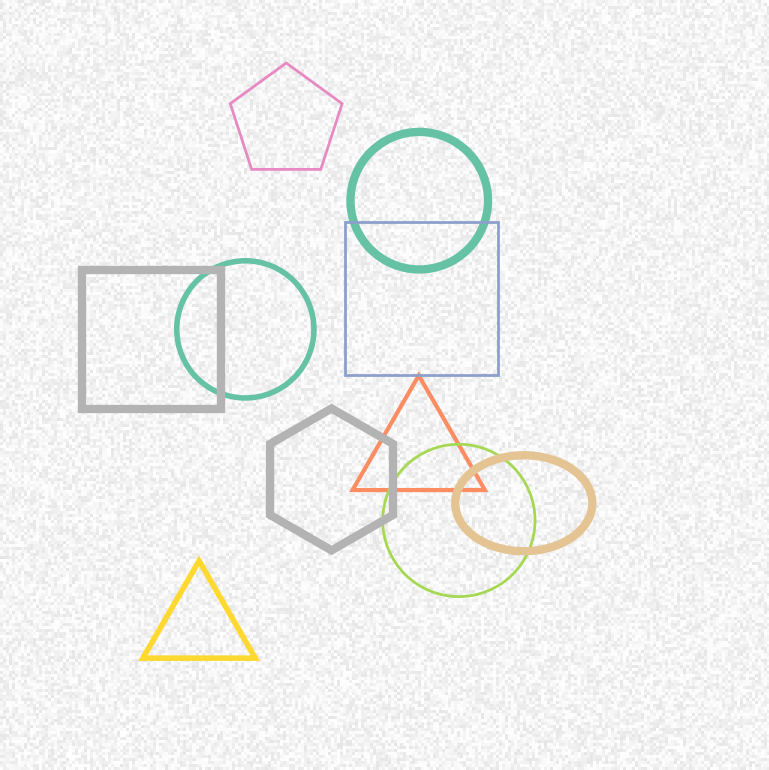[{"shape": "circle", "thickness": 3, "radius": 0.45, "center": [0.545, 0.739]}, {"shape": "circle", "thickness": 2, "radius": 0.45, "center": [0.319, 0.572]}, {"shape": "triangle", "thickness": 1.5, "radius": 0.5, "center": [0.544, 0.413]}, {"shape": "square", "thickness": 1, "radius": 0.5, "center": [0.548, 0.613]}, {"shape": "pentagon", "thickness": 1, "radius": 0.38, "center": [0.372, 0.842]}, {"shape": "circle", "thickness": 1, "radius": 0.49, "center": [0.596, 0.324]}, {"shape": "triangle", "thickness": 2, "radius": 0.42, "center": [0.259, 0.187]}, {"shape": "oval", "thickness": 3, "radius": 0.45, "center": [0.68, 0.346]}, {"shape": "hexagon", "thickness": 3, "radius": 0.46, "center": [0.431, 0.377]}, {"shape": "square", "thickness": 3, "radius": 0.45, "center": [0.197, 0.559]}]